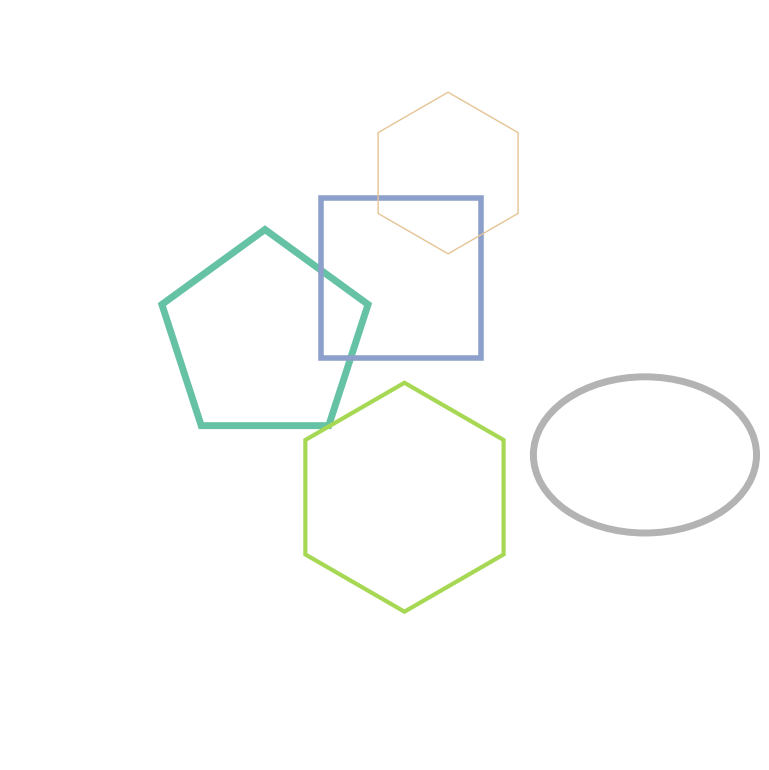[{"shape": "pentagon", "thickness": 2.5, "radius": 0.7, "center": [0.344, 0.561]}, {"shape": "square", "thickness": 2, "radius": 0.52, "center": [0.521, 0.639]}, {"shape": "hexagon", "thickness": 1.5, "radius": 0.74, "center": [0.525, 0.354]}, {"shape": "hexagon", "thickness": 0.5, "radius": 0.52, "center": [0.582, 0.775]}, {"shape": "oval", "thickness": 2.5, "radius": 0.72, "center": [0.838, 0.409]}]